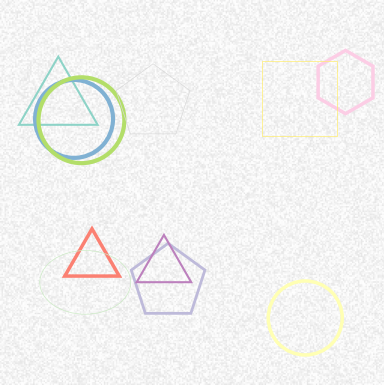[{"shape": "triangle", "thickness": 1.5, "radius": 0.59, "center": [0.151, 0.735]}, {"shape": "circle", "thickness": 2.5, "radius": 0.48, "center": [0.793, 0.174]}, {"shape": "pentagon", "thickness": 2, "radius": 0.5, "center": [0.437, 0.267]}, {"shape": "triangle", "thickness": 2.5, "radius": 0.41, "center": [0.239, 0.324]}, {"shape": "circle", "thickness": 3, "radius": 0.51, "center": [0.192, 0.691]}, {"shape": "circle", "thickness": 3, "radius": 0.56, "center": [0.212, 0.688]}, {"shape": "hexagon", "thickness": 2.5, "radius": 0.41, "center": [0.898, 0.787]}, {"shape": "pentagon", "thickness": 0.5, "radius": 0.5, "center": [0.398, 0.734]}, {"shape": "triangle", "thickness": 1.5, "radius": 0.41, "center": [0.426, 0.308]}, {"shape": "oval", "thickness": 0.5, "radius": 0.59, "center": [0.221, 0.267]}, {"shape": "square", "thickness": 0.5, "radius": 0.49, "center": [0.778, 0.745]}]